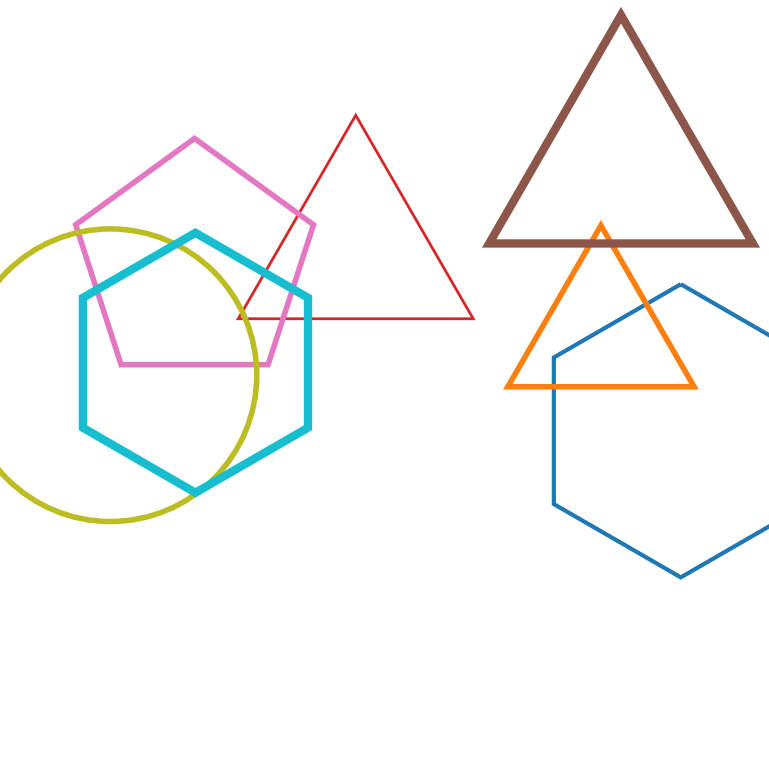[{"shape": "hexagon", "thickness": 1.5, "radius": 0.95, "center": [0.884, 0.441]}, {"shape": "triangle", "thickness": 2, "radius": 0.7, "center": [0.78, 0.568]}, {"shape": "triangle", "thickness": 1, "radius": 0.88, "center": [0.462, 0.674]}, {"shape": "triangle", "thickness": 3, "radius": 0.99, "center": [0.806, 0.783]}, {"shape": "pentagon", "thickness": 2, "radius": 0.81, "center": [0.253, 0.658]}, {"shape": "circle", "thickness": 2, "radius": 0.95, "center": [0.143, 0.513]}, {"shape": "hexagon", "thickness": 3, "radius": 0.84, "center": [0.254, 0.529]}]